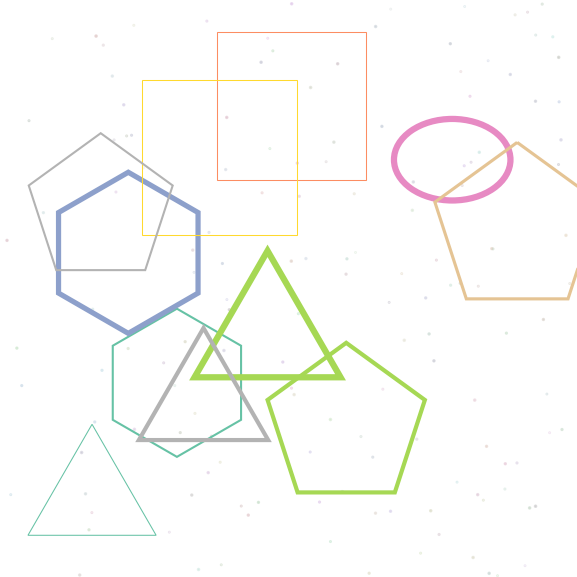[{"shape": "hexagon", "thickness": 1, "radius": 0.64, "center": [0.306, 0.336]}, {"shape": "triangle", "thickness": 0.5, "radius": 0.64, "center": [0.159, 0.136]}, {"shape": "square", "thickness": 0.5, "radius": 0.64, "center": [0.505, 0.816]}, {"shape": "hexagon", "thickness": 2.5, "radius": 0.7, "center": [0.222, 0.561]}, {"shape": "oval", "thickness": 3, "radius": 0.5, "center": [0.783, 0.723]}, {"shape": "pentagon", "thickness": 2, "radius": 0.72, "center": [0.6, 0.262]}, {"shape": "triangle", "thickness": 3, "radius": 0.73, "center": [0.463, 0.419]}, {"shape": "square", "thickness": 0.5, "radius": 0.67, "center": [0.38, 0.727]}, {"shape": "pentagon", "thickness": 1.5, "radius": 0.75, "center": [0.896, 0.603]}, {"shape": "triangle", "thickness": 2, "radius": 0.65, "center": [0.352, 0.302]}, {"shape": "pentagon", "thickness": 1, "radius": 0.66, "center": [0.174, 0.637]}]